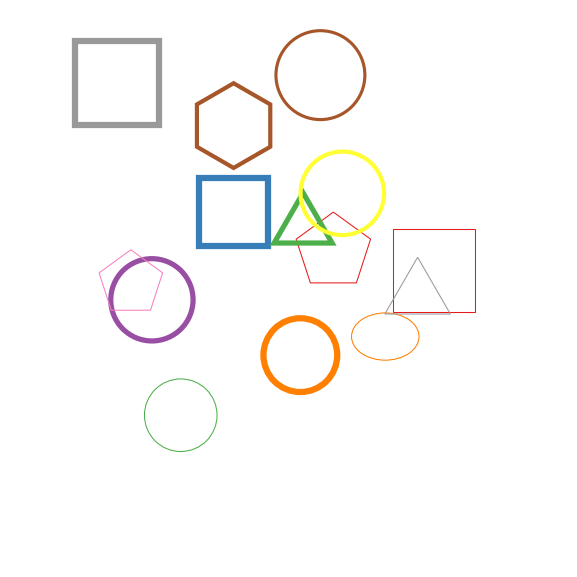[{"shape": "pentagon", "thickness": 0.5, "radius": 0.34, "center": [0.577, 0.564]}, {"shape": "square", "thickness": 0.5, "radius": 0.36, "center": [0.752, 0.531]}, {"shape": "square", "thickness": 3, "radius": 0.3, "center": [0.404, 0.632]}, {"shape": "triangle", "thickness": 2.5, "radius": 0.29, "center": [0.525, 0.607]}, {"shape": "circle", "thickness": 0.5, "radius": 0.31, "center": [0.313, 0.28]}, {"shape": "circle", "thickness": 2.5, "radius": 0.36, "center": [0.263, 0.48]}, {"shape": "oval", "thickness": 0.5, "radius": 0.29, "center": [0.667, 0.416]}, {"shape": "circle", "thickness": 3, "radius": 0.32, "center": [0.52, 0.384]}, {"shape": "circle", "thickness": 2, "radius": 0.36, "center": [0.593, 0.664]}, {"shape": "circle", "thickness": 1.5, "radius": 0.38, "center": [0.555, 0.869]}, {"shape": "hexagon", "thickness": 2, "radius": 0.37, "center": [0.405, 0.782]}, {"shape": "pentagon", "thickness": 0.5, "radius": 0.29, "center": [0.227, 0.509]}, {"shape": "square", "thickness": 3, "radius": 0.36, "center": [0.203, 0.856]}, {"shape": "triangle", "thickness": 0.5, "radius": 0.33, "center": [0.723, 0.488]}]